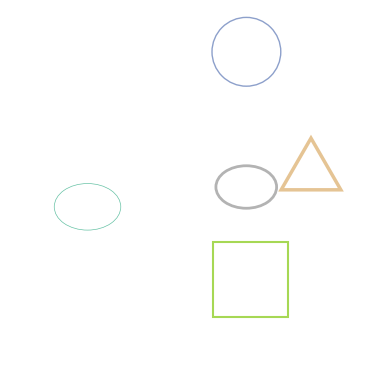[{"shape": "oval", "thickness": 0.5, "radius": 0.43, "center": [0.227, 0.463]}, {"shape": "circle", "thickness": 1, "radius": 0.45, "center": [0.64, 0.865]}, {"shape": "square", "thickness": 1.5, "radius": 0.49, "center": [0.65, 0.273]}, {"shape": "triangle", "thickness": 2.5, "radius": 0.45, "center": [0.808, 0.552]}, {"shape": "oval", "thickness": 2, "radius": 0.39, "center": [0.64, 0.514]}]